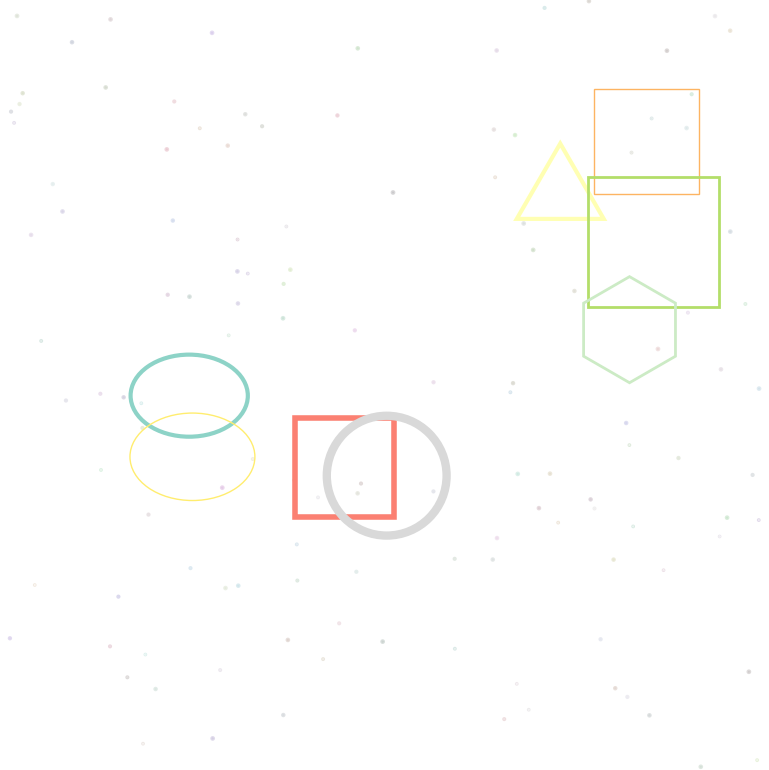[{"shape": "oval", "thickness": 1.5, "radius": 0.38, "center": [0.246, 0.486]}, {"shape": "triangle", "thickness": 1.5, "radius": 0.33, "center": [0.728, 0.748]}, {"shape": "square", "thickness": 2, "radius": 0.32, "center": [0.448, 0.393]}, {"shape": "square", "thickness": 0.5, "radius": 0.34, "center": [0.839, 0.816]}, {"shape": "square", "thickness": 1, "radius": 0.42, "center": [0.848, 0.686]}, {"shape": "circle", "thickness": 3, "radius": 0.39, "center": [0.502, 0.382]}, {"shape": "hexagon", "thickness": 1, "radius": 0.34, "center": [0.818, 0.572]}, {"shape": "oval", "thickness": 0.5, "radius": 0.41, "center": [0.25, 0.407]}]